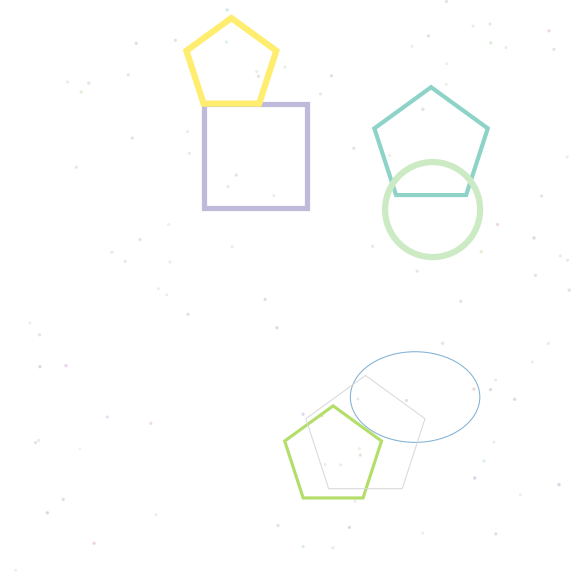[{"shape": "pentagon", "thickness": 2, "radius": 0.52, "center": [0.746, 0.745]}, {"shape": "square", "thickness": 2.5, "radius": 0.45, "center": [0.442, 0.729]}, {"shape": "oval", "thickness": 0.5, "radius": 0.56, "center": [0.719, 0.312]}, {"shape": "pentagon", "thickness": 1.5, "radius": 0.44, "center": [0.577, 0.208]}, {"shape": "pentagon", "thickness": 0.5, "radius": 0.54, "center": [0.633, 0.241]}, {"shape": "circle", "thickness": 3, "radius": 0.41, "center": [0.749, 0.636]}, {"shape": "pentagon", "thickness": 3, "radius": 0.41, "center": [0.401, 0.886]}]